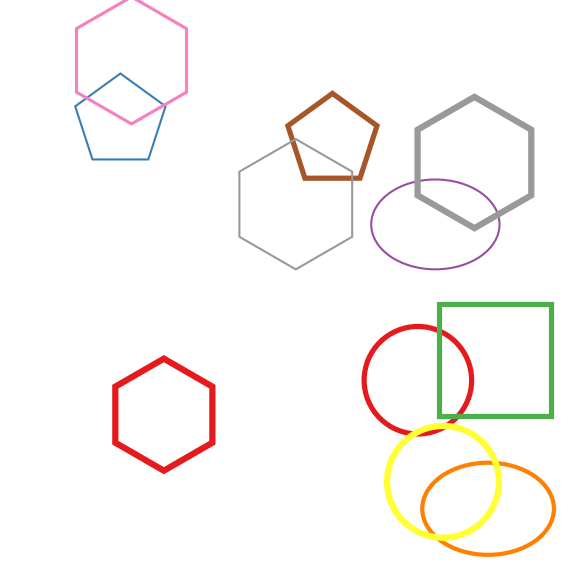[{"shape": "circle", "thickness": 2.5, "radius": 0.47, "center": [0.724, 0.341]}, {"shape": "hexagon", "thickness": 3, "radius": 0.49, "center": [0.284, 0.281]}, {"shape": "pentagon", "thickness": 1, "radius": 0.41, "center": [0.208, 0.79]}, {"shape": "square", "thickness": 2.5, "radius": 0.48, "center": [0.857, 0.375]}, {"shape": "oval", "thickness": 1, "radius": 0.56, "center": [0.754, 0.611]}, {"shape": "oval", "thickness": 2, "radius": 0.57, "center": [0.845, 0.118]}, {"shape": "circle", "thickness": 3, "radius": 0.48, "center": [0.767, 0.165]}, {"shape": "pentagon", "thickness": 2.5, "radius": 0.41, "center": [0.576, 0.756]}, {"shape": "hexagon", "thickness": 1.5, "radius": 0.55, "center": [0.228, 0.895]}, {"shape": "hexagon", "thickness": 1, "radius": 0.56, "center": [0.512, 0.646]}, {"shape": "hexagon", "thickness": 3, "radius": 0.57, "center": [0.822, 0.718]}]